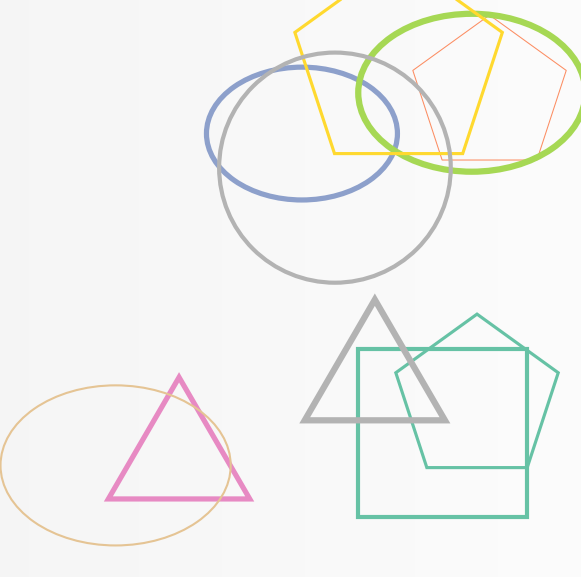[{"shape": "square", "thickness": 2, "radius": 0.73, "center": [0.762, 0.249]}, {"shape": "pentagon", "thickness": 1.5, "radius": 0.73, "center": [0.821, 0.308]}, {"shape": "pentagon", "thickness": 0.5, "radius": 0.69, "center": [0.842, 0.834]}, {"shape": "oval", "thickness": 2.5, "radius": 0.82, "center": [0.519, 0.768]}, {"shape": "triangle", "thickness": 2.5, "radius": 0.7, "center": [0.308, 0.205]}, {"shape": "oval", "thickness": 3, "radius": 0.98, "center": [0.812, 0.839]}, {"shape": "pentagon", "thickness": 1.5, "radius": 0.94, "center": [0.686, 0.885]}, {"shape": "oval", "thickness": 1, "radius": 0.99, "center": [0.199, 0.193]}, {"shape": "circle", "thickness": 2, "radius": 1.0, "center": [0.576, 0.709]}, {"shape": "triangle", "thickness": 3, "radius": 0.7, "center": [0.645, 0.341]}]